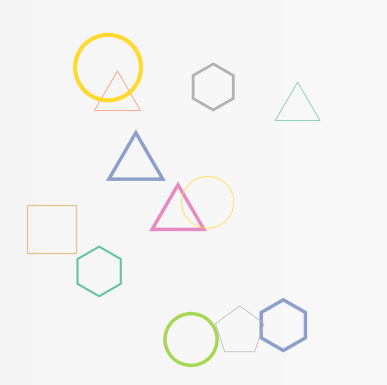[{"shape": "hexagon", "thickness": 1.5, "radius": 0.32, "center": [0.256, 0.295]}, {"shape": "triangle", "thickness": 0.5, "radius": 0.33, "center": [0.768, 0.72]}, {"shape": "triangle", "thickness": 0.5, "radius": 0.34, "center": [0.303, 0.747]}, {"shape": "triangle", "thickness": 2.5, "radius": 0.4, "center": [0.351, 0.575]}, {"shape": "hexagon", "thickness": 2.5, "radius": 0.33, "center": [0.731, 0.155]}, {"shape": "triangle", "thickness": 2.5, "radius": 0.39, "center": [0.459, 0.443]}, {"shape": "circle", "thickness": 2.5, "radius": 0.34, "center": [0.493, 0.118]}, {"shape": "circle", "thickness": 3, "radius": 0.43, "center": [0.279, 0.824]}, {"shape": "circle", "thickness": 0.5, "radius": 0.34, "center": [0.536, 0.475]}, {"shape": "square", "thickness": 1, "radius": 0.31, "center": [0.133, 0.406]}, {"shape": "pentagon", "thickness": 0.5, "radius": 0.33, "center": [0.619, 0.14]}, {"shape": "hexagon", "thickness": 2, "radius": 0.3, "center": [0.55, 0.774]}]